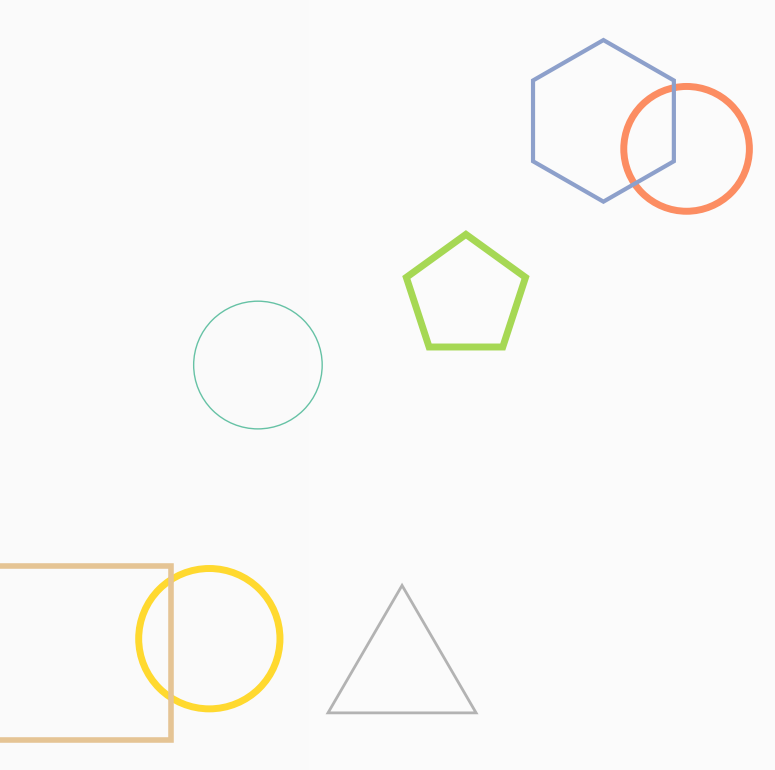[{"shape": "circle", "thickness": 0.5, "radius": 0.41, "center": [0.333, 0.526]}, {"shape": "circle", "thickness": 2.5, "radius": 0.41, "center": [0.886, 0.807]}, {"shape": "hexagon", "thickness": 1.5, "radius": 0.52, "center": [0.779, 0.843]}, {"shape": "pentagon", "thickness": 2.5, "radius": 0.4, "center": [0.601, 0.615]}, {"shape": "circle", "thickness": 2.5, "radius": 0.46, "center": [0.27, 0.171]}, {"shape": "square", "thickness": 2, "radius": 0.56, "center": [0.107, 0.152]}, {"shape": "triangle", "thickness": 1, "radius": 0.55, "center": [0.519, 0.129]}]